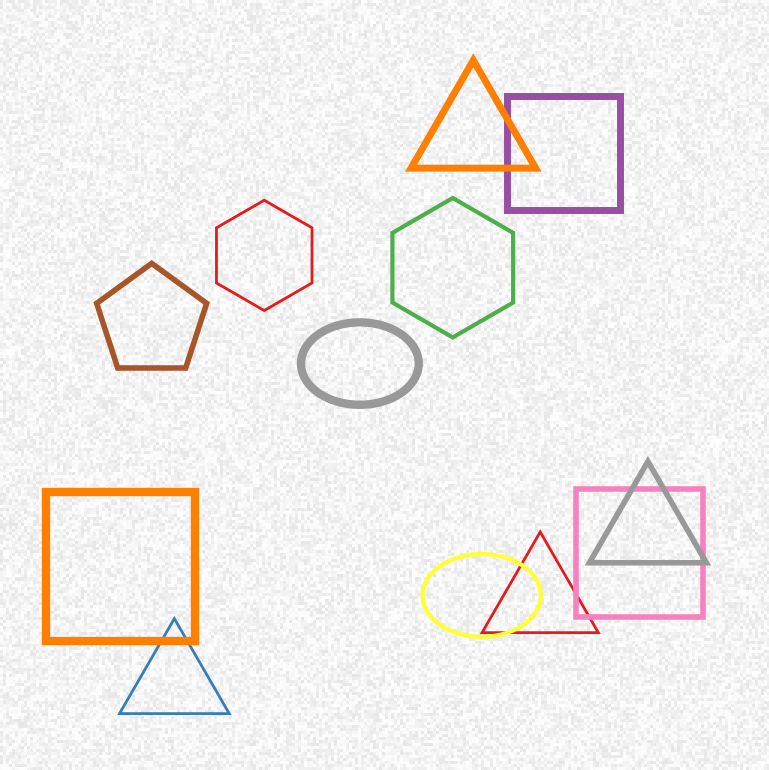[{"shape": "hexagon", "thickness": 1, "radius": 0.36, "center": [0.343, 0.668]}, {"shape": "triangle", "thickness": 1, "radius": 0.44, "center": [0.702, 0.222]}, {"shape": "triangle", "thickness": 1, "radius": 0.41, "center": [0.226, 0.114]}, {"shape": "hexagon", "thickness": 1.5, "radius": 0.45, "center": [0.588, 0.652]}, {"shape": "square", "thickness": 2.5, "radius": 0.37, "center": [0.732, 0.802]}, {"shape": "square", "thickness": 3, "radius": 0.48, "center": [0.157, 0.264]}, {"shape": "triangle", "thickness": 2.5, "radius": 0.47, "center": [0.615, 0.828]}, {"shape": "oval", "thickness": 1.5, "radius": 0.38, "center": [0.626, 0.227]}, {"shape": "pentagon", "thickness": 2, "radius": 0.38, "center": [0.197, 0.583]}, {"shape": "square", "thickness": 2, "radius": 0.41, "center": [0.83, 0.282]}, {"shape": "triangle", "thickness": 2, "radius": 0.44, "center": [0.841, 0.313]}, {"shape": "oval", "thickness": 3, "radius": 0.38, "center": [0.467, 0.528]}]